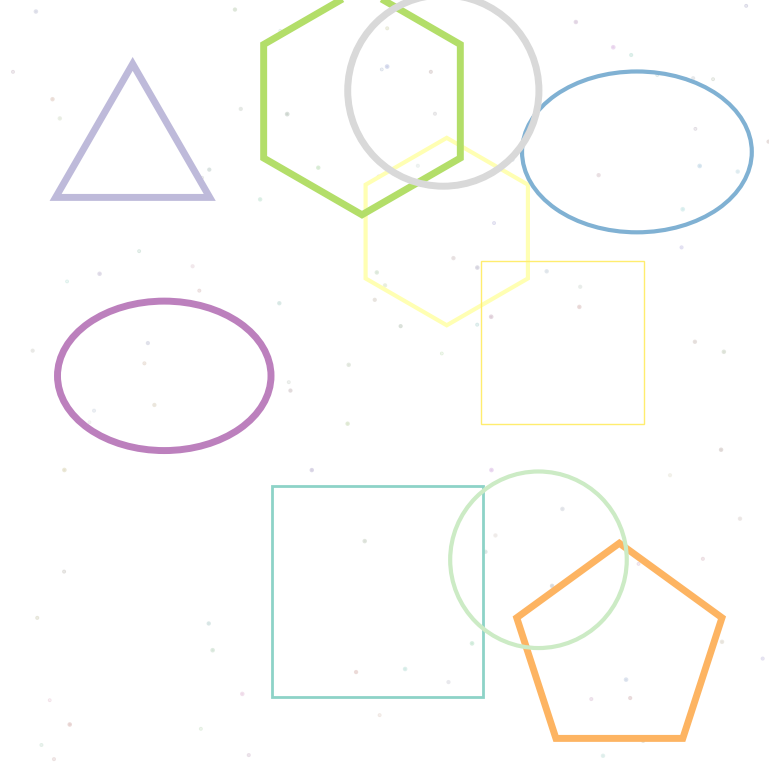[{"shape": "square", "thickness": 1, "radius": 0.69, "center": [0.49, 0.232]}, {"shape": "hexagon", "thickness": 1.5, "radius": 0.61, "center": [0.58, 0.699]}, {"shape": "triangle", "thickness": 2.5, "radius": 0.58, "center": [0.172, 0.801]}, {"shape": "oval", "thickness": 1.5, "radius": 0.75, "center": [0.827, 0.803]}, {"shape": "pentagon", "thickness": 2.5, "radius": 0.7, "center": [0.804, 0.154]}, {"shape": "hexagon", "thickness": 2.5, "radius": 0.74, "center": [0.47, 0.869]}, {"shape": "circle", "thickness": 2.5, "radius": 0.62, "center": [0.576, 0.882]}, {"shape": "oval", "thickness": 2.5, "radius": 0.69, "center": [0.213, 0.512]}, {"shape": "circle", "thickness": 1.5, "radius": 0.57, "center": [0.699, 0.273]}, {"shape": "square", "thickness": 0.5, "radius": 0.53, "center": [0.731, 0.555]}]